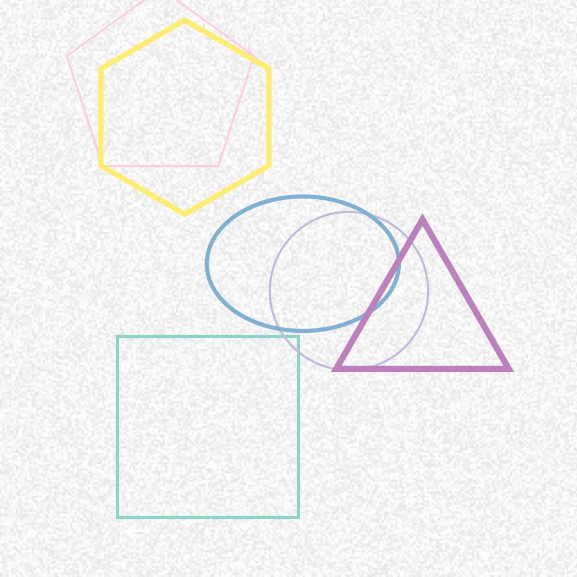[{"shape": "square", "thickness": 1.5, "radius": 0.78, "center": [0.36, 0.261]}, {"shape": "circle", "thickness": 1, "radius": 0.69, "center": [0.604, 0.495]}, {"shape": "oval", "thickness": 2, "radius": 0.83, "center": [0.524, 0.542]}, {"shape": "pentagon", "thickness": 1, "radius": 0.85, "center": [0.278, 0.849]}, {"shape": "triangle", "thickness": 3, "radius": 0.86, "center": [0.732, 0.447]}, {"shape": "hexagon", "thickness": 2.5, "radius": 0.84, "center": [0.32, 0.796]}]